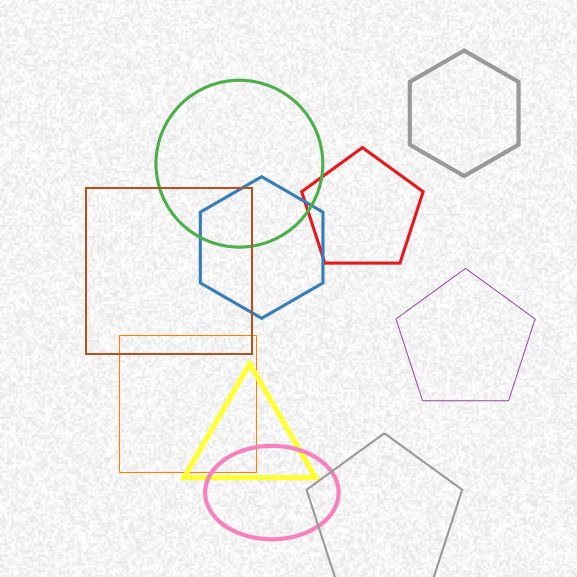[{"shape": "pentagon", "thickness": 1.5, "radius": 0.55, "center": [0.628, 0.633]}, {"shape": "hexagon", "thickness": 1.5, "radius": 0.61, "center": [0.453, 0.571]}, {"shape": "circle", "thickness": 1.5, "radius": 0.72, "center": [0.414, 0.716]}, {"shape": "pentagon", "thickness": 0.5, "radius": 0.63, "center": [0.806, 0.408]}, {"shape": "square", "thickness": 0.5, "radius": 0.59, "center": [0.325, 0.301]}, {"shape": "triangle", "thickness": 2.5, "radius": 0.66, "center": [0.432, 0.238]}, {"shape": "square", "thickness": 1, "radius": 0.72, "center": [0.293, 0.529]}, {"shape": "oval", "thickness": 2, "radius": 0.58, "center": [0.471, 0.146]}, {"shape": "pentagon", "thickness": 1, "radius": 0.71, "center": [0.666, 0.107]}, {"shape": "hexagon", "thickness": 2, "radius": 0.54, "center": [0.804, 0.803]}]